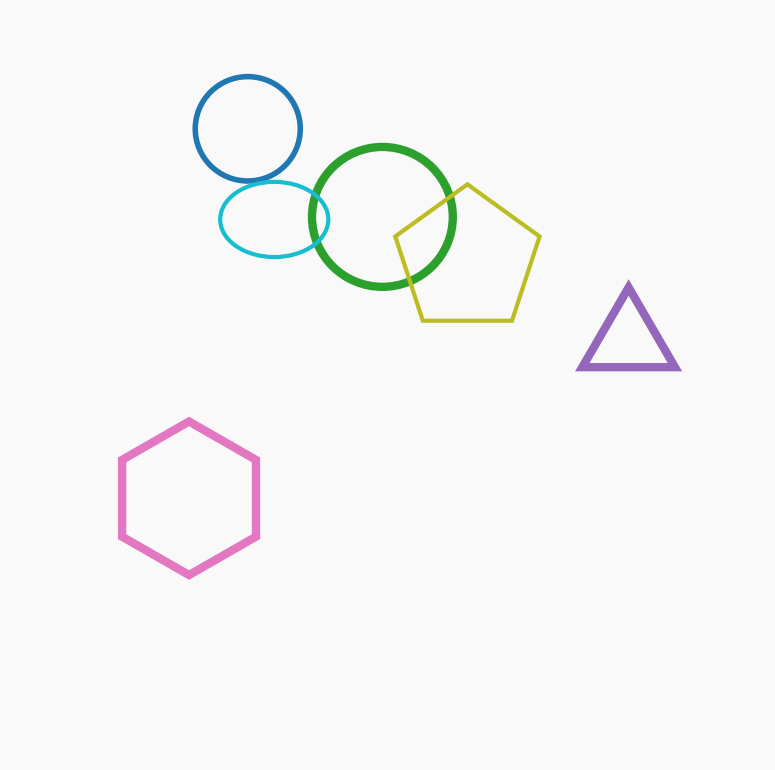[{"shape": "circle", "thickness": 2, "radius": 0.34, "center": [0.32, 0.833]}, {"shape": "circle", "thickness": 3, "radius": 0.45, "center": [0.493, 0.718]}, {"shape": "triangle", "thickness": 3, "radius": 0.35, "center": [0.811, 0.558]}, {"shape": "hexagon", "thickness": 3, "radius": 0.5, "center": [0.244, 0.353]}, {"shape": "pentagon", "thickness": 1.5, "radius": 0.49, "center": [0.603, 0.663]}, {"shape": "oval", "thickness": 1.5, "radius": 0.35, "center": [0.354, 0.715]}]